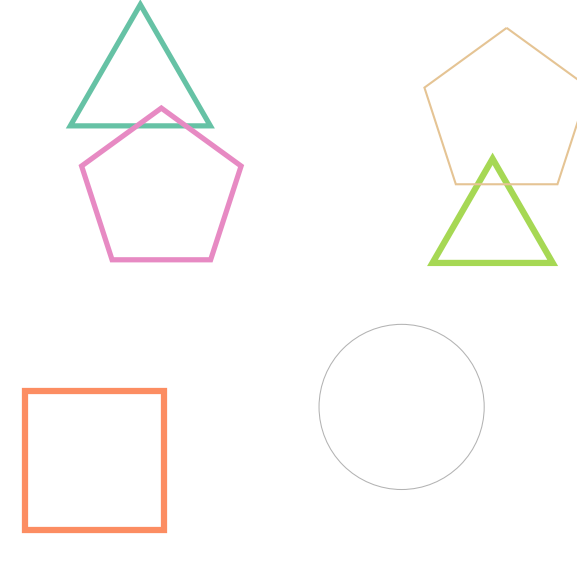[{"shape": "triangle", "thickness": 2.5, "radius": 0.7, "center": [0.243, 0.851]}, {"shape": "square", "thickness": 3, "radius": 0.6, "center": [0.164, 0.202]}, {"shape": "pentagon", "thickness": 2.5, "radius": 0.73, "center": [0.279, 0.667]}, {"shape": "triangle", "thickness": 3, "radius": 0.6, "center": [0.853, 0.604]}, {"shape": "pentagon", "thickness": 1, "radius": 0.75, "center": [0.877, 0.801]}, {"shape": "circle", "thickness": 0.5, "radius": 0.72, "center": [0.695, 0.294]}]